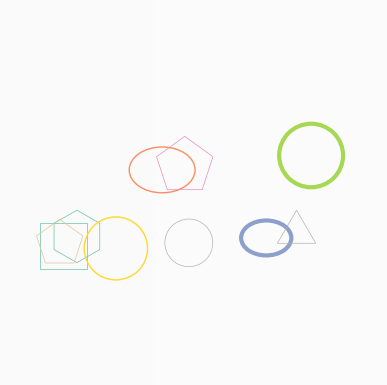[{"shape": "hexagon", "thickness": 0.5, "radius": 0.34, "center": [0.198, 0.386]}, {"shape": "square", "thickness": 0.5, "radius": 0.3, "center": [0.163, 0.361]}, {"shape": "oval", "thickness": 1, "radius": 0.43, "center": [0.418, 0.559]}, {"shape": "oval", "thickness": 3, "radius": 0.32, "center": [0.687, 0.382]}, {"shape": "pentagon", "thickness": 0.5, "radius": 0.38, "center": [0.477, 0.569]}, {"shape": "circle", "thickness": 3, "radius": 0.41, "center": [0.803, 0.596]}, {"shape": "circle", "thickness": 1, "radius": 0.41, "center": [0.299, 0.355]}, {"shape": "pentagon", "thickness": 0.5, "radius": 0.31, "center": [0.154, 0.368]}, {"shape": "circle", "thickness": 0.5, "radius": 0.31, "center": [0.487, 0.369]}, {"shape": "triangle", "thickness": 0.5, "radius": 0.29, "center": [0.765, 0.397]}]